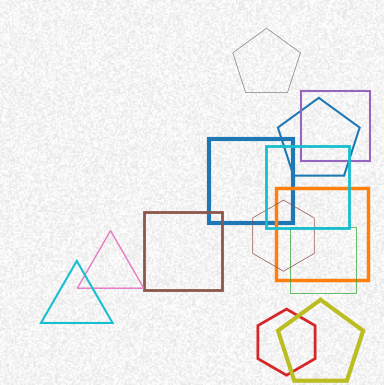[{"shape": "pentagon", "thickness": 1.5, "radius": 0.56, "center": [0.828, 0.634]}, {"shape": "square", "thickness": 3, "radius": 0.54, "center": [0.653, 0.53]}, {"shape": "square", "thickness": 2.5, "radius": 0.6, "center": [0.837, 0.392]}, {"shape": "square", "thickness": 0.5, "radius": 0.43, "center": [0.84, 0.324]}, {"shape": "hexagon", "thickness": 2, "radius": 0.43, "center": [0.744, 0.111]}, {"shape": "square", "thickness": 1.5, "radius": 0.45, "center": [0.872, 0.673]}, {"shape": "hexagon", "thickness": 0.5, "radius": 0.46, "center": [0.736, 0.388]}, {"shape": "square", "thickness": 2, "radius": 0.5, "center": [0.475, 0.348]}, {"shape": "triangle", "thickness": 1, "radius": 0.5, "center": [0.287, 0.301]}, {"shape": "pentagon", "thickness": 0.5, "radius": 0.46, "center": [0.692, 0.834]}, {"shape": "pentagon", "thickness": 3, "radius": 0.58, "center": [0.833, 0.105]}, {"shape": "square", "thickness": 2, "radius": 0.54, "center": [0.799, 0.514]}, {"shape": "triangle", "thickness": 1.5, "radius": 0.54, "center": [0.199, 0.215]}]